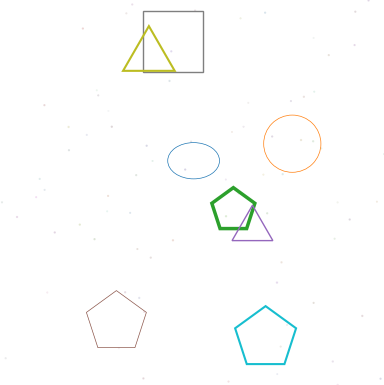[{"shape": "oval", "thickness": 0.5, "radius": 0.34, "center": [0.503, 0.582]}, {"shape": "circle", "thickness": 0.5, "radius": 0.37, "center": [0.759, 0.627]}, {"shape": "pentagon", "thickness": 2.5, "radius": 0.29, "center": [0.606, 0.454]}, {"shape": "triangle", "thickness": 1, "radius": 0.31, "center": [0.656, 0.406]}, {"shape": "pentagon", "thickness": 0.5, "radius": 0.41, "center": [0.302, 0.163]}, {"shape": "square", "thickness": 1, "radius": 0.4, "center": [0.449, 0.893]}, {"shape": "triangle", "thickness": 1.5, "radius": 0.39, "center": [0.387, 0.855]}, {"shape": "pentagon", "thickness": 1.5, "radius": 0.42, "center": [0.69, 0.122]}]